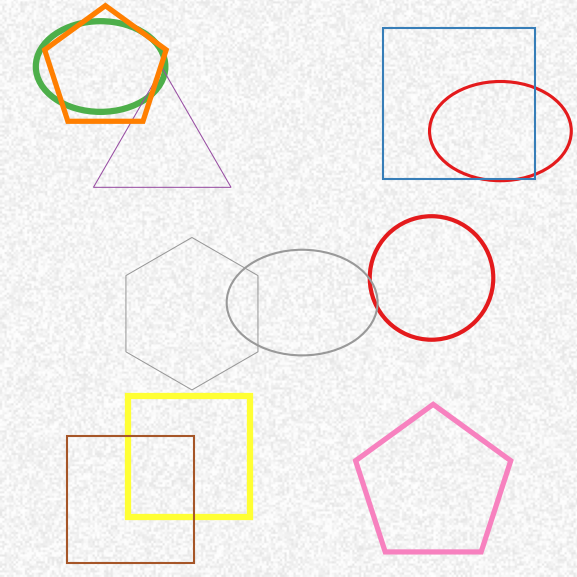[{"shape": "circle", "thickness": 2, "radius": 0.53, "center": [0.747, 0.518]}, {"shape": "oval", "thickness": 1.5, "radius": 0.61, "center": [0.867, 0.772]}, {"shape": "square", "thickness": 1, "radius": 0.66, "center": [0.795, 0.82]}, {"shape": "oval", "thickness": 3, "radius": 0.56, "center": [0.174, 0.884]}, {"shape": "triangle", "thickness": 0.5, "radius": 0.69, "center": [0.281, 0.744]}, {"shape": "pentagon", "thickness": 2.5, "radius": 0.55, "center": [0.183, 0.879]}, {"shape": "square", "thickness": 3, "radius": 0.53, "center": [0.327, 0.209]}, {"shape": "square", "thickness": 1, "radius": 0.55, "center": [0.226, 0.134]}, {"shape": "pentagon", "thickness": 2.5, "radius": 0.71, "center": [0.75, 0.158]}, {"shape": "hexagon", "thickness": 0.5, "radius": 0.66, "center": [0.332, 0.456]}, {"shape": "oval", "thickness": 1, "radius": 0.65, "center": [0.523, 0.475]}]